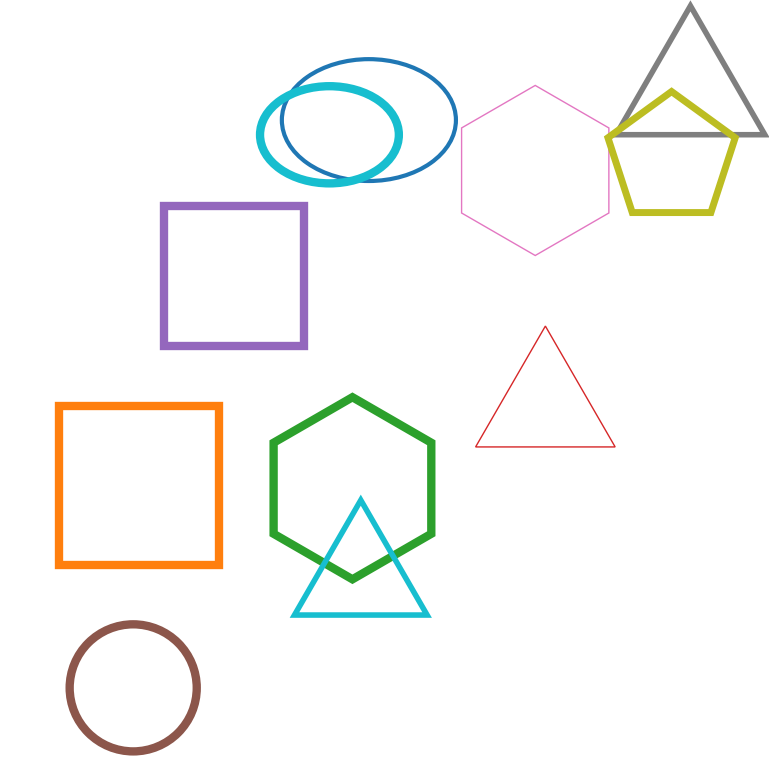[{"shape": "oval", "thickness": 1.5, "radius": 0.57, "center": [0.479, 0.844]}, {"shape": "square", "thickness": 3, "radius": 0.52, "center": [0.181, 0.37]}, {"shape": "hexagon", "thickness": 3, "radius": 0.59, "center": [0.458, 0.366]}, {"shape": "triangle", "thickness": 0.5, "radius": 0.52, "center": [0.708, 0.472]}, {"shape": "square", "thickness": 3, "radius": 0.45, "center": [0.304, 0.642]}, {"shape": "circle", "thickness": 3, "radius": 0.41, "center": [0.173, 0.107]}, {"shape": "hexagon", "thickness": 0.5, "radius": 0.55, "center": [0.695, 0.779]}, {"shape": "triangle", "thickness": 2, "radius": 0.56, "center": [0.897, 0.881]}, {"shape": "pentagon", "thickness": 2.5, "radius": 0.43, "center": [0.872, 0.794]}, {"shape": "oval", "thickness": 3, "radius": 0.45, "center": [0.428, 0.825]}, {"shape": "triangle", "thickness": 2, "radius": 0.5, "center": [0.469, 0.251]}]